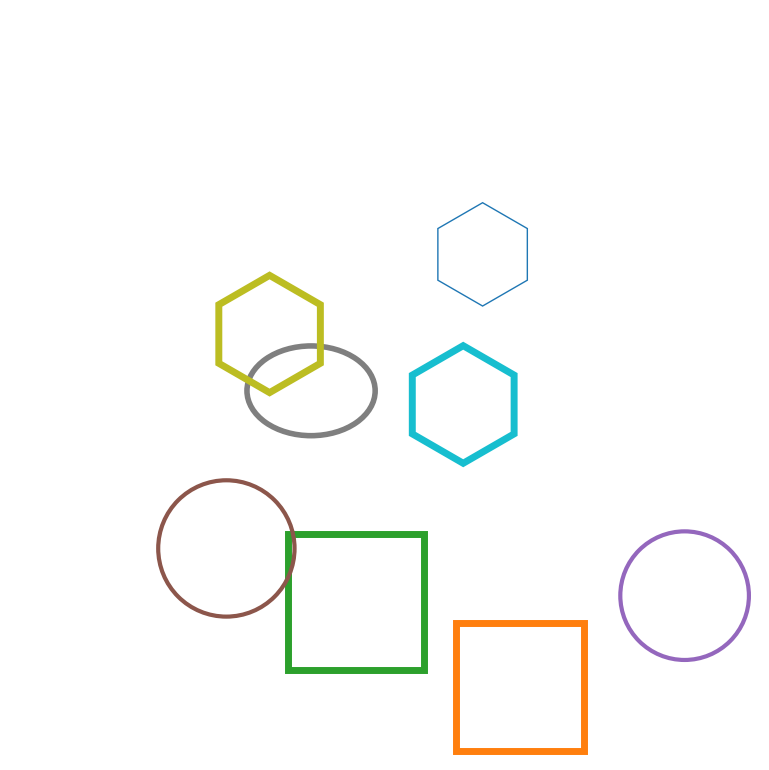[{"shape": "hexagon", "thickness": 0.5, "radius": 0.34, "center": [0.627, 0.67]}, {"shape": "square", "thickness": 2.5, "radius": 0.42, "center": [0.675, 0.108]}, {"shape": "square", "thickness": 2.5, "radius": 0.44, "center": [0.463, 0.218]}, {"shape": "circle", "thickness": 1.5, "radius": 0.42, "center": [0.889, 0.226]}, {"shape": "circle", "thickness": 1.5, "radius": 0.44, "center": [0.294, 0.288]}, {"shape": "oval", "thickness": 2, "radius": 0.42, "center": [0.404, 0.492]}, {"shape": "hexagon", "thickness": 2.5, "radius": 0.38, "center": [0.35, 0.566]}, {"shape": "hexagon", "thickness": 2.5, "radius": 0.38, "center": [0.602, 0.475]}]